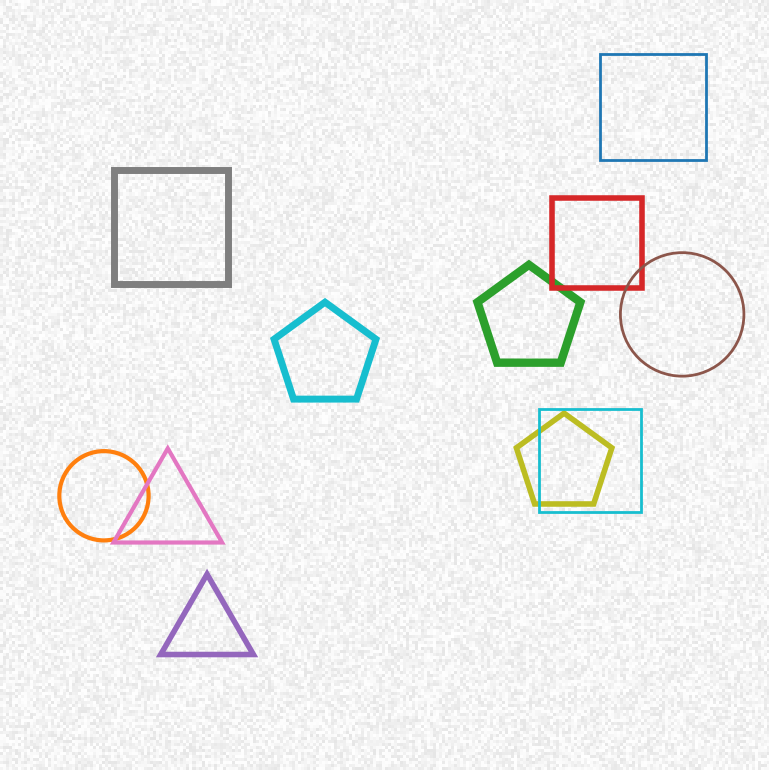[{"shape": "square", "thickness": 1, "radius": 0.34, "center": [0.848, 0.861]}, {"shape": "circle", "thickness": 1.5, "radius": 0.29, "center": [0.135, 0.356]}, {"shape": "pentagon", "thickness": 3, "radius": 0.35, "center": [0.687, 0.586]}, {"shape": "square", "thickness": 2, "radius": 0.29, "center": [0.776, 0.684]}, {"shape": "triangle", "thickness": 2, "radius": 0.35, "center": [0.269, 0.185]}, {"shape": "circle", "thickness": 1, "radius": 0.4, "center": [0.886, 0.592]}, {"shape": "triangle", "thickness": 1.5, "radius": 0.41, "center": [0.218, 0.336]}, {"shape": "square", "thickness": 2.5, "radius": 0.37, "center": [0.222, 0.705]}, {"shape": "pentagon", "thickness": 2, "radius": 0.33, "center": [0.733, 0.398]}, {"shape": "square", "thickness": 1, "radius": 0.33, "center": [0.767, 0.402]}, {"shape": "pentagon", "thickness": 2.5, "radius": 0.35, "center": [0.422, 0.538]}]